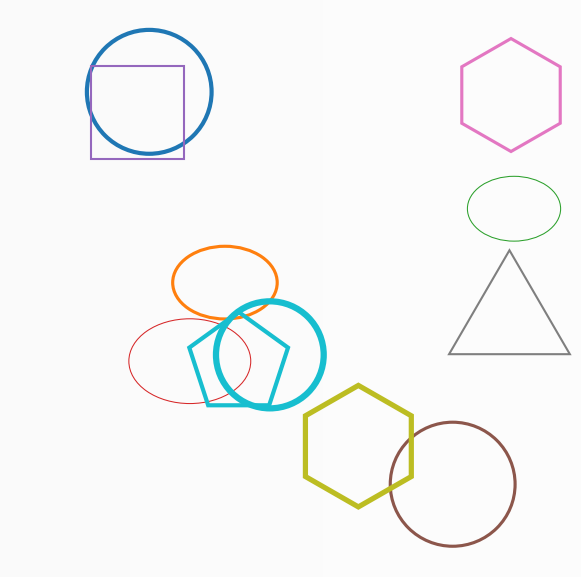[{"shape": "circle", "thickness": 2, "radius": 0.54, "center": [0.257, 0.84]}, {"shape": "oval", "thickness": 1.5, "radius": 0.45, "center": [0.387, 0.51]}, {"shape": "oval", "thickness": 0.5, "radius": 0.4, "center": [0.884, 0.638]}, {"shape": "oval", "thickness": 0.5, "radius": 0.52, "center": [0.327, 0.374]}, {"shape": "square", "thickness": 1, "radius": 0.4, "center": [0.236, 0.804]}, {"shape": "circle", "thickness": 1.5, "radius": 0.54, "center": [0.779, 0.161]}, {"shape": "hexagon", "thickness": 1.5, "radius": 0.49, "center": [0.879, 0.835]}, {"shape": "triangle", "thickness": 1, "radius": 0.6, "center": [0.876, 0.446]}, {"shape": "hexagon", "thickness": 2.5, "radius": 0.53, "center": [0.617, 0.227]}, {"shape": "pentagon", "thickness": 2, "radius": 0.45, "center": [0.411, 0.37]}, {"shape": "circle", "thickness": 3, "radius": 0.46, "center": [0.464, 0.385]}]